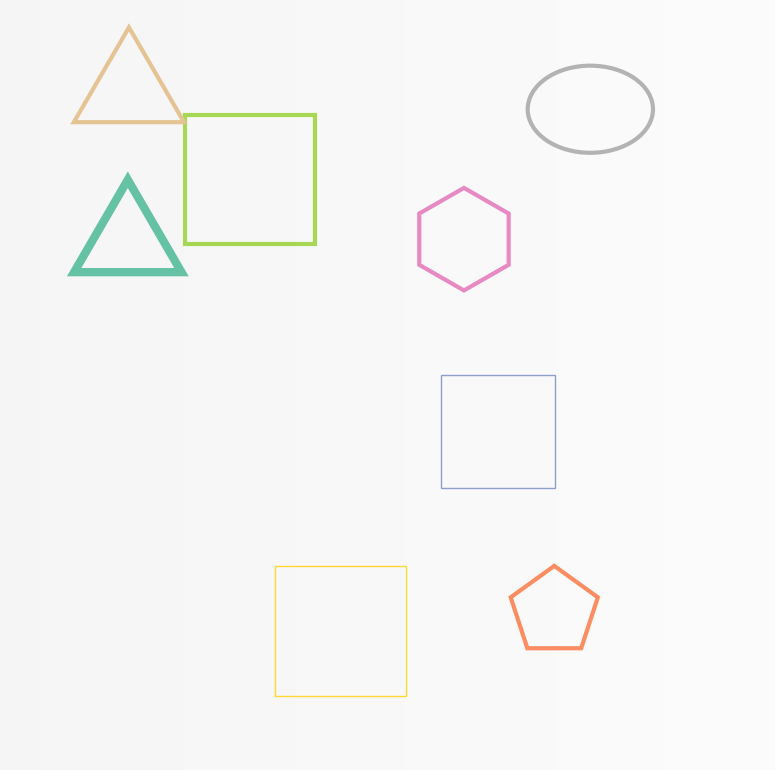[{"shape": "triangle", "thickness": 3, "radius": 0.4, "center": [0.165, 0.687]}, {"shape": "pentagon", "thickness": 1.5, "radius": 0.3, "center": [0.715, 0.206]}, {"shape": "square", "thickness": 0.5, "radius": 0.37, "center": [0.643, 0.439]}, {"shape": "hexagon", "thickness": 1.5, "radius": 0.33, "center": [0.599, 0.689]}, {"shape": "square", "thickness": 1.5, "radius": 0.42, "center": [0.323, 0.767]}, {"shape": "square", "thickness": 0.5, "radius": 0.42, "center": [0.439, 0.18]}, {"shape": "triangle", "thickness": 1.5, "radius": 0.41, "center": [0.166, 0.882]}, {"shape": "oval", "thickness": 1.5, "radius": 0.4, "center": [0.762, 0.858]}]